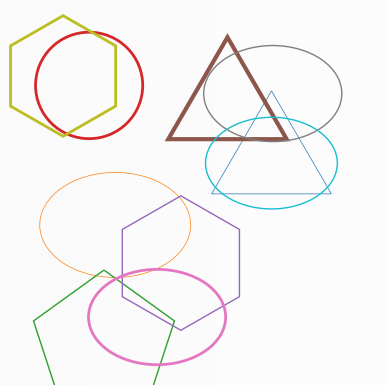[{"shape": "triangle", "thickness": 0.5, "radius": 0.89, "center": [0.701, 0.586]}, {"shape": "oval", "thickness": 0.5, "radius": 0.97, "center": [0.297, 0.416]}, {"shape": "pentagon", "thickness": 1, "radius": 0.96, "center": [0.268, 0.107]}, {"shape": "circle", "thickness": 2, "radius": 0.69, "center": [0.23, 0.778]}, {"shape": "hexagon", "thickness": 1, "radius": 0.87, "center": [0.467, 0.317]}, {"shape": "triangle", "thickness": 3, "radius": 0.88, "center": [0.587, 0.727]}, {"shape": "oval", "thickness": 2, "radius": 0.88, "center": [0.405, 0.177]}, {"shape": "oval", "thickness": 1, "radius": 0.89, "center": [0.704, 0.757]}, {"shape": "hexagon", "thickness": 2, "radius": 0.78, "center": [0.163, 0.803]}, {"shape": "oval", "thickness": 1, "radius": 0.85, "center": [0.7, 0.576]}]